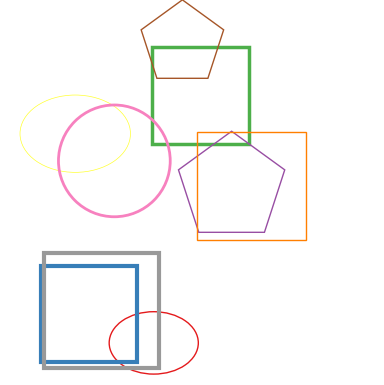[{"shape": "oval", "thickness": 1, "radius": 0.58, "center": [0.399, 0.109]}, {"shape": "square", "thickness": 3, "radius": 0.63, "center": [0.231, 0.185]}, {"shape": "square", "thickness": 2.5, "radius": 0.63, "center": [0.52, 0.752]}, {"shape": "pentagon", "thickness": 1, "radius": 0.73, "center": [0.602, 0.514]}, {"shape": "square", "thickness": 1, "radius": 0.71, "center": [0.653, 0.517]}, {"shape": "oval", "thickness": 0.5, "radius": 0.72, "center": [0.195, 0.653]}, {"shape": "pentagon", "thickness": 1, "radius": 0.56, "center": [0.474, 0.888]}, {"shape": "circle", "thickness": 2, "radius": 0.73, "center": [0.297, 0.582]}, {"shape": "square", "thickness": 3, "radius": 0.75, "center": [0.263, 0.192]}]